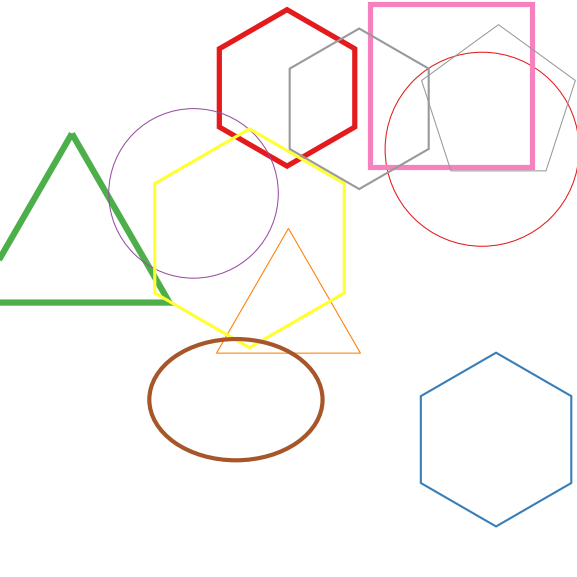[{"shape": "circle", "thickness": 0.5, "radius": 0.84, "center": [0.835, 0.741]}, {"shape": "hexagon", "thickness": 2.5, "radius": 0.68, "center": [0.497, 0.847]}, {"shape": "hexagon", "thickness": 1, "radius": 0.75, "center": [0.859, 0.238]}, {"shape": "triangle", "thickness": 3, "radius": 0.98, "center": [0.124, 0.573]}, {"shape": "circle", "thickness": 0.5, "radius": 0.73, "center": [0.335, 0.664]}, {"shape": "triangle", "thickness": 0.5, "radius": 0.72, "center": [0.5, 0.46]}, {"shape": "hexagon", "thickness": 1.5, "radius": 0.95, "center": [0.432, 0.586]}, {"shape": "oval", "thickness": 2, "radius": 0.75, "center": [0.409, 0.307]}, {"shape": "square", "thickness": 2.5, "radius": 0.7, "center": [0.781, 0.851]}, {"shape": "hexagon", "thickness": 1, "radius": 0.69, "center": [0.622, 0.811]}, {"shape": "pentagon", "thickness": 0.5, "radius": 0.7, "center": [0.863, 0.816]}]